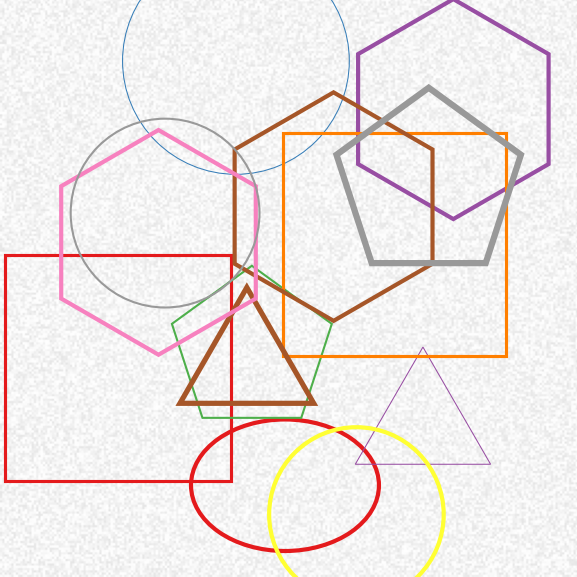[{"shape": "oval", "thickness": 2, "radius": 0.81, "center": [0.493, 0.159]}, {"shape": "square", "thickness": 1.5, "radius": 0.98, "center": [0.204, 0.362]}, {"shape": "circle", "thickness": 0.5, "radius": 0.98, "center": [0.409, 0.894]}, {"shape": "pentagon", "thickness": 1, "radius": 0.73, "center": [0.436, 0.393]}, {"shape": "hexagon", "thickness": 2, "radius": 0.95, "center": [0.785, 0.81]}, {"shape": "triangle", "thickness": 0.5, "radius": 0.68, "center": [0.732, 0.263]}, {"shape": "square", "thickness": 1.5, "radius": 0.97, "center": [0.683, 0.576]}, {"shape": "circle", "thickness": 2, "radius": 0.76, "center": [0.617, 0.108]}, {"shape": "triangle", "thickness": 2.5, "radius": 0.67, "center": [0.427, 0.368]}, {"shape": "hexagon", "thickness": 2, "radius": 0.99, "center": [0.578, 0.641]}, {"shape": "hexagon", "thickness": 2, "radius": 0.97, "center": [0.274, 0.579]}, {"shape": "pentagon", "thickness": 3, "radius": 0.84, "center": [0.742, 0.679]}, {"shape": "circle", "thickness": 1, "radius": 0.82, "center": [0.286, 0.63]}]